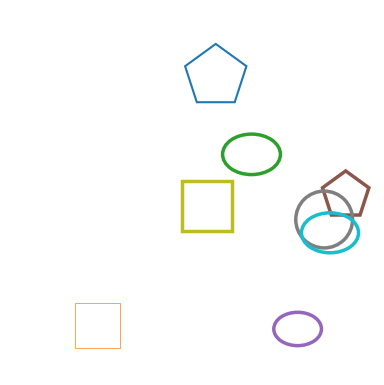[{"shape": "pentagon", "thickness": 1.5, "radius": 0.42, "center": [0.56, 0.802]}, {"shape": "square", "thickness": 0.5, "radius": 0.29, "center": [0.254, 0.154]}, {"shape": "oval", "thickness": 2.5, "radius": 0.38, "center": [0.653, 0.599]}, {"shape": "oval", "thickness": 2.5, "radius": 0.31, "center": [0.773, 0.146]}, {"shape": "pentagon", "thickness": 2.5, "radius": 0.32, "center": [0.898, 0.493]}, {"shape": "circle", "thickness": 2.5, "radius": 0.37, "center": [0.842, 0.43]}, {"shape": "square", "thickness": 2.5, "radius": 0.32, "center": [0.538, 0.464]}, {"shape": "oval", "thickness": 2.5, "radius": 0.37, "center": [0.857, 0.395]}]